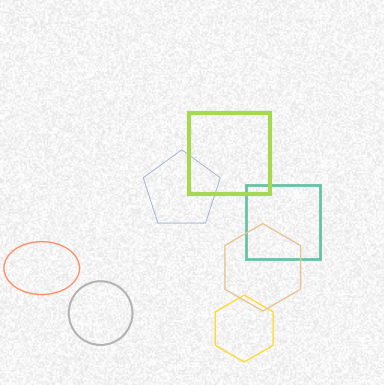[{"shape": "square", "thickness": 2, "radius": 0.48, "center": [0.736, 0.423]}, {"shape": "oval", "thickness": 1, "radius": 0.49, "center": [0.108, 0.304]}, {"shape": "pentagon", "thickness": 0.5, "radius": 0.53, "center": [0.472, 0.506]}, {"shape": "square", "thickness": 3, "radius": 0.53, "center": [0.596, 0.6]}, {"shape": "hexagon", "thickness": 1, "radius": 0.43, "center": [0.634, 0.147]}, {"shape": "hexagon", "thickness": 1, "radius": 0.57, "center": [0.682, 0.306]}, {"shape": "circle", "thickness": 1.5, "radius": 0.41, "center": [0.261, 0.187]}]